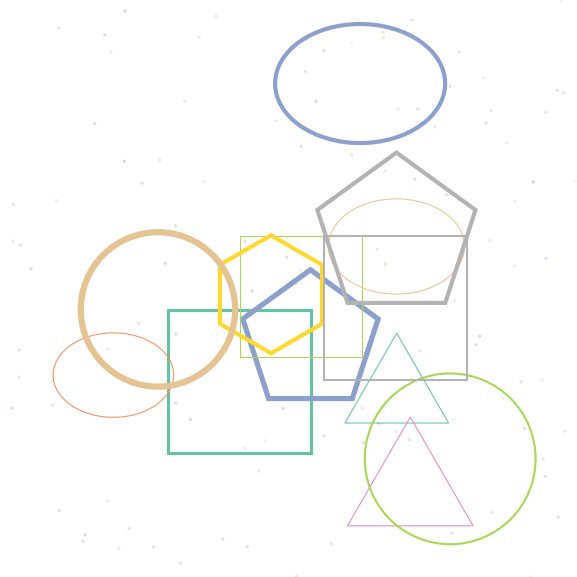[{"shape": "square", "thickness": 1.5, "radius": 0.62, "center": [0.414, 0.339]}, {"shape": "triangle", "thickness": 0.5, "radius": 0.52, "center": [0.687, 0.318]}, {"shape": "oval", "thickness": 0.5, "radius": 0.52, "center": [0.196, 0.35]}, {"shape": "oval", "thickness": 2, "radius": 0.74, "center": [0.624, 0.855]}, {"shape": "pentagon", "thickness": 2.5, "radius": 0.62, "center": [0.538, 0.409]}, {"shape": "triangle", "thickness": 0.5, "radius": 0.63, "center": [0.71, 0.151]}, {"shape": "square", "thickness": 0.5, "radius": 0.53, "center": [0.521, 0.486]}, {"shape": "circle", "thickness": 1, "radius": 0.74, "center": [0.78, 0.205]}, {"shape": "hexagon", "thickness": 2, "radius": 0.51, "center": [0.469, 0.49]}, {"shape": "circle", "thickness": 3, "radius": 0.67, "center": [0.274, 0.463]}, {"shape": "oval", "thickness": 0.5, "radius": 0.59, "center": [0.686, 0.572]}, {"shape": "square", "thickness": 1, "radius": 0.62, "center": [0.685, 0.466]}, {"shape": "pentagon", "thickness": 2, "radius": 0.72, "center": [0.686, 0.591]}]